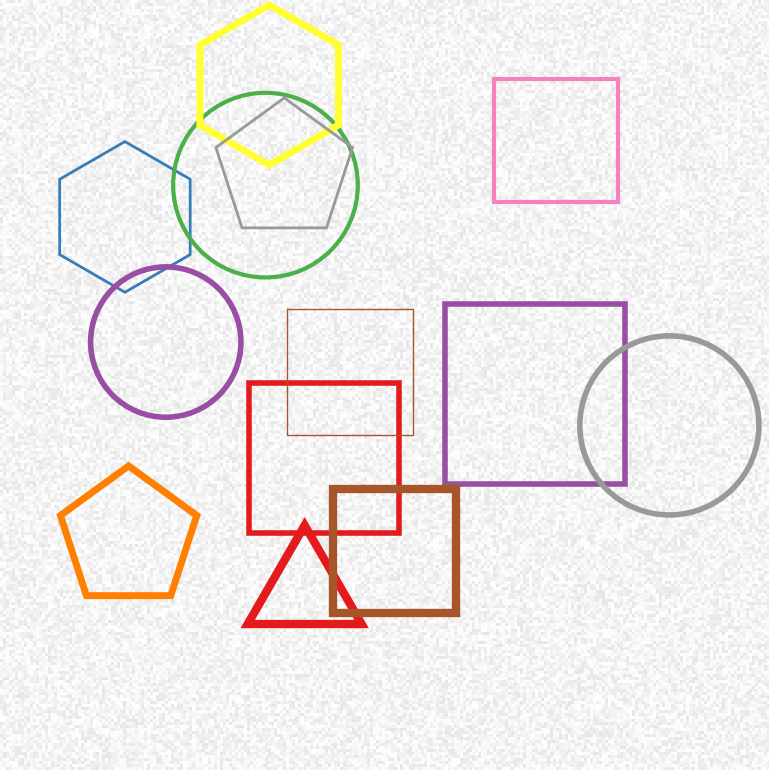[{"shape": "square", "thickness": 2, "radius": 0.49, "center": [0.421, 0.405]}, {"shape": "triangle", "thickness": 3, "radius": 0.43, "center": [0.396, 0.232]}, {"shape": "hexagon", "thickness": 1, "radius": 0.49, "center": [0.162, 0.718]}, {"shape": "circle", "thickness": 1.5, "radius": 0.6, "center": [0.345, 0.76]}, {"shape": "square", "thickness": 2, "radius": 0.58, "center": [0.694, 0.488]}, {"shape": "circle", "thickness": 2, "radius": 0.49, "center": [0.215, 0.556]}, {"shape": "pentagon", "thickness": 2.5, "radius": 0.47, "center": [0.167, 0.302]}, {"shape": "hexagon", "thickness": 2.5, "radius": 0.52, "center": [0.35, 0.89]}, {"shape": "square", "thickness": 3, "radius": 0.4, "center": [0.512, 0.285]}, {"shape": "square", "thickness": 0.5, "radius": 0.41, "center": [0.455, 0.517]}, {"shape": "square", "thickness": 1.5, "radius": 0.4, "center": [0.722, 0.818]}, {"shape": "pentagon", "thickness": 1, "radius": 0.47, "center": [0.369, 0.78]}, {"shape": "circle", "thickness": 2, "radius": 0.58, "center": [0.869, 0.448]}]